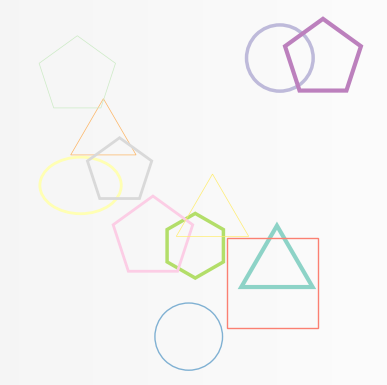[{"shape": "triangle", "thickness": 3, "radius": 0.53, "center": [0.715, 0.308]}, {"shape": "oval", "thickness": 2, "radius": 0.53, "center": [0.208, 0.518]}, {"shape": "circle", "thickness": 2.5, "radius": 0.43, "center": [0.722, 0.849]}, {"shape": "square", "thickness": 1, "radius": 0.58, "center": [0.703, 0.265]}, {"shape": "circle", "thickness": 1, "radius": 0.44, "center": [0.487, 0.126]}, {"shape": "triangle", "thickness": 0.5, "radius": 0.49, "center": [0.267, 0.646]}, {"shape": "hexagon", "thickness": 2.5, "radius": 0.42, "center": [0.504, 0.362]}, {"shape": "pentagon", "thickness": 2, "radius": 0.54, "center": [0.395, 0.383]}, {"shape": "pentagon", "thickness": 2, "radius": 0.44, "center": [0.309, 0.555]}, {"shape": "pentagon", "thickness": 3, "radius": 0.51, "center": [0.833, 0.848]}, {"shape": "pentagon", "thickness": 0.5, "radius": 0.52, "center": [0.2, 0.804]}, {"shape": "triangle", "thickness": 0.5, "radius": 0.54, "center": [0.548, 0.44]}]